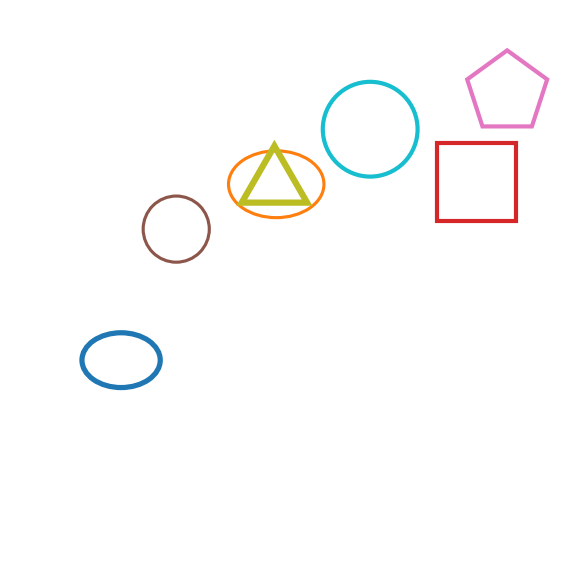[{"shape": "oval", "thickness": 2.5, "radius": 0.34, "center": [0.21, 0.375]}, {"shape": "oval", "thickness": 1.5, "radius": 0.41, "center": [0.478, 0.68]}, {"shape": "square", "thickness": 2, "radius": 0.34, "center": [0.826, 0.684]}, {"shape": "circle", "thickness": 1.5, "radius": 0.29, "center": [0.305, 0.602]}, {"shape": "pentagon", "thickness": 2, "radius": 0.36, "center": [0.878, 0.839]}, {"shape": "triangle", "thickness": 3, "radius": 0.33, "center": [0.475, 0.681]}, {"shape": "circle", "thickness": 2, "radius": 0.41, "center": [0.641, 0.775]}]